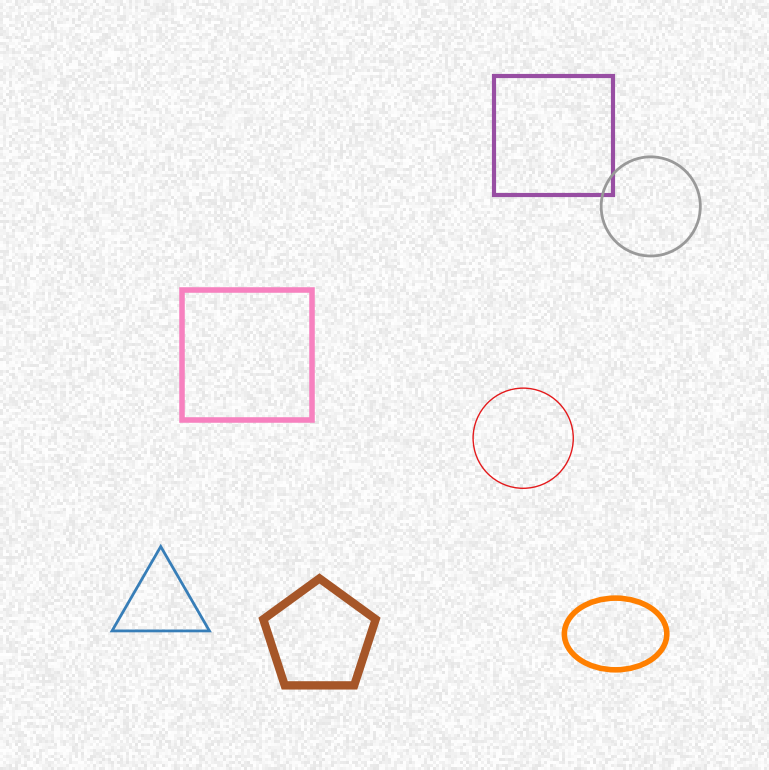[{"shape": "circle", "thickness": 0.5, "radius": 0.33, "center": [0.679, 0.431]}, {"shape": "triangle", "thickness": 1, "radius": 0.37, "center": [0.209, 0.217]}, {"shape": "square", "thickness": 1.5, "radius": 0.39, "center": [0.719, 0.824]}, {"shape": "oval", "thickness": 2, "radius": 0.33, "center": [0.799, 0.177]}, {"shape": "pentagon", "thickness": 3, "radius": 0.38, "center": [0.415, 0.172]}, {"shape": "square", "thickness": 2, "radius": 0.42, "center": [0.321, 0.539]}, {"shape": "circle", "thickness": 1, "radius": 0.32, "center": [0.845, 0.732]}]